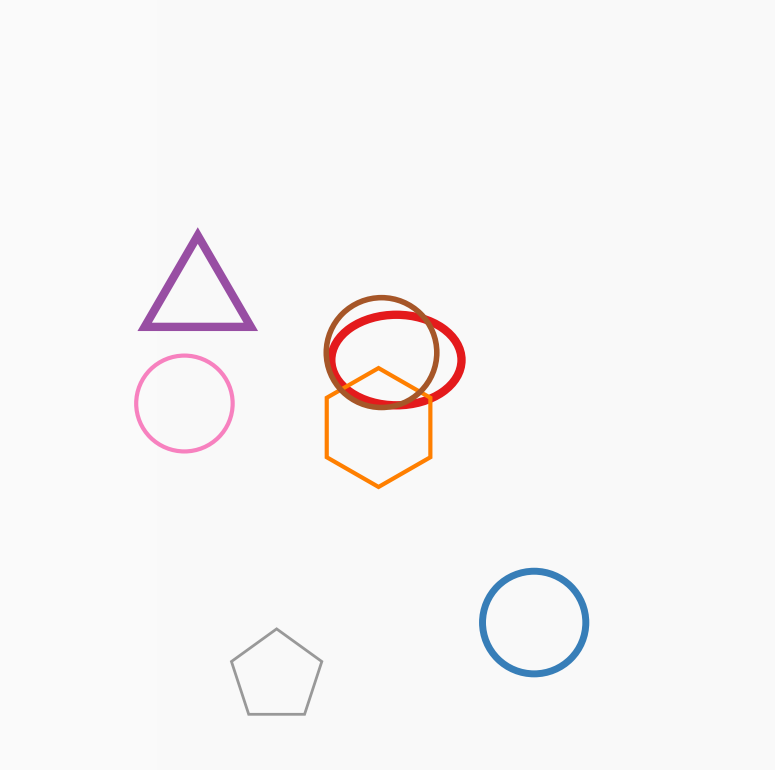[{"shape": "oval", "thickness": 3, "radius": 0.42, "center": [0.511, 0.532]}, {"shape": "circle", "thickness": 2.5, "radius": 0.33, "center": [0.689, 0.192]}, {"shape": "triangle", "thickness": 3, "radius": 0.4, "center": [0.255, 0.615]}, {"shape": "hexagon", "thickness": 1.5, "radius": 0.39, "center": [0.488, 0.445]}, {"shape": "circle", "thickness": 2, "radius": 0.36, "center": [0.492, 0.542]}, {"shape": "circle", "thickness": 1.5, "radius": 0.31, "center": [0.238, 0.476]}, {"shape": "pentagon", "thickness": 1, "radius": 0.31, "center": [0.357, 0.122]}]